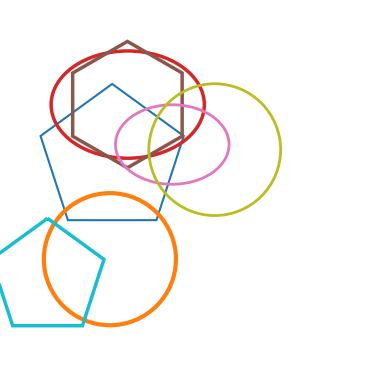[{"shape": "pentagon", "thickness": 1.5, "radius": 0.98, "center": [0.291, 0.586]}, {"shape": "circle", "thickness": 3, "radius": 0.86, "center": [0.285, 0.327]}, {"shape": "oval", "thickness": 2.5, "radius": 1.0, "center": [0.332, 0.728]}, {"shape": "hexagon", "thickness": 2.5, "radius": 0.82, "center": [0.331, 0.728]}, {"shape": "oval", "thickness": 2, "radius": 0.74, "center": [0.447, 0.625]}, {"shape": "circle", "thickness": 2, "radius": 0.86, "center": [0.558, 0.611]}, {"shape": "pentagon", "thickness": 2.5, "radius": 0.77, "center": [0.124, 0.279]}]